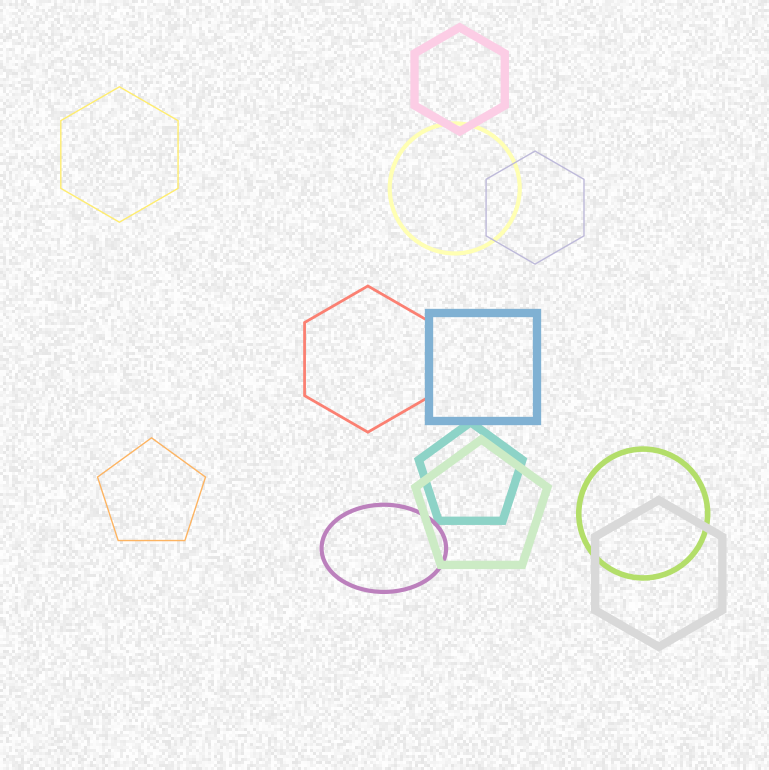[{"shape": "pentagon", "thickness": 3, "radius": 0.35, "center": [0.611, 0.381]}, {"shape": "circle", "thickness": 1.5, "radius": 0.42, "center": [0.591, 0.755]}, {"shape": "hexagon", "thickness": 0.5, "radius": 0.37, "center": [0.695, 0.73]}, {"shape": "hexagon", "thickness": 1, "radius": 0.47, "center": [0.478, 0.534]}, {"shape": "square", "thickness": 3, "radius": 0.35, "center": [0.627, 0.524]}, {"shape": "pentagon", "thickness": 0.5, "radius": 0.37, "center": [0.197, 0.358]}, {"shape": "circle", "thickness": 2, "radius": 0.42, "center": [0.835, 0.333]}, {"shape": "hexagon", "thickness": 3, "radius": 0.34, "center": [0.597, 0.897]}, {"shape": "hexagon", "thickness": 3, "radius": 0.48, "center": [0.856, 0.255]}, {"shape": "oval", "thickness": 1.5, "radius": 0.4, "center": [0.498, 0.288]}, {"shape": "pentagon", "thickness": 3, "radius": 0.45, "center": [0.625, 0.339]}, {"shape": "hexagon", "thickness": 0.5, "radius": 0.44, "center": [0.155, 0.799]}]